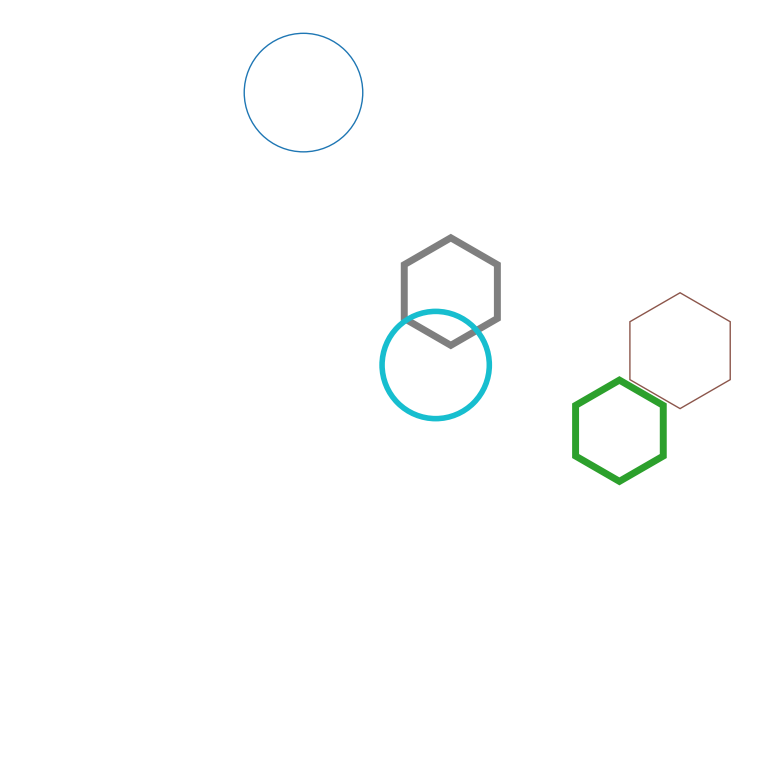[{"shape": "circle", "thickness": 0.5, "radius": 0.38, "center": [0.394, 0.88]}, {"shape": "hexagon", "thickness": 2.5, "radius": 0.33, "center": [0.804, 0.441]}, {"shape": "hexagon", "thickness": 0.5, "radius": 0.38, "center": [0.883, 0.545]}, {"shape": "hexagon", "thickness": 2.5, "radius": 0.35, "center": [0.585, 0.621]}, {"shape": "circle", "thickness": 2, "radius": 0.35, "center": [0.566, 0.526]}]